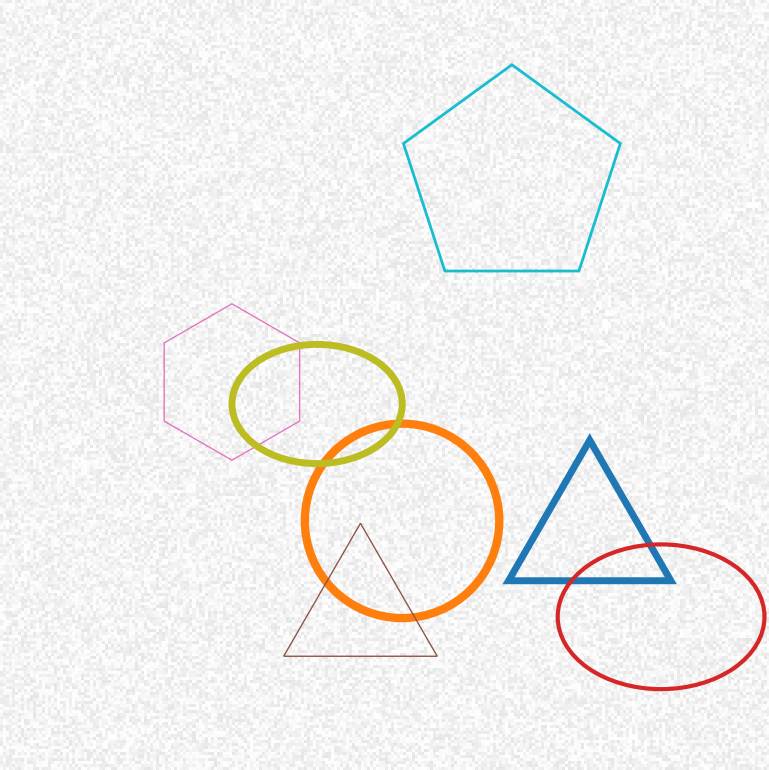[{"shape": "triangle", "thickness": 2.5, "radius": 0.61, "center": [0.766, 0.307]}, {"shape": "circle", "thickness": 3, "radius": 0.63, "center": [0.522, 0.324]}, {"shape": "oval", "thickness": 1.5, "radius": 0.67, "center": [0.859, 0.199]}, {"shape": "triangle", "thickness": 0.5, "radius": 0.58, "center": [0.468, 0.205]}, {"shape": "hexagon", "thickness": 0.5, "radius": 0.51, "center": [0.301, 0.504]}, {"shape": "oval", "thickness": 2.5, "radius": 0.55, "center": [0.412, 0.475]}, {"shape": "pentagon", "thickness": 1, "radius": 0.74, "center": [0.665, 0.768]}]